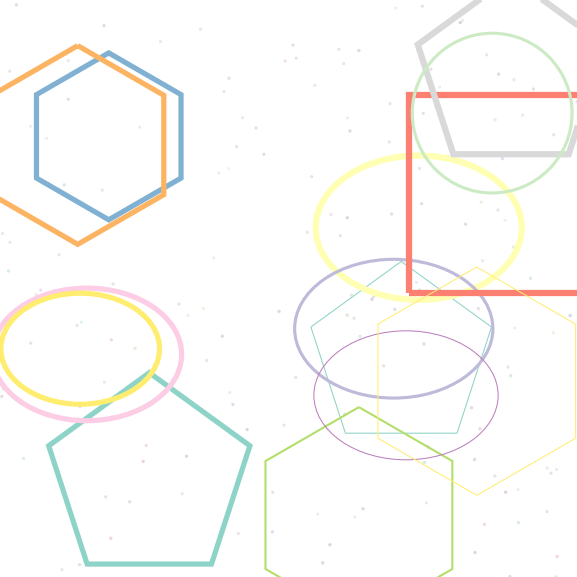[{"shape": "pentagon", "thickness": 2.5, "radius": 0.92, "center": [0.259, 0.171]}, {"shape": "pentagon", "thickness": 0.5, "radius": 0.82, "center": [0.695, 0.382]}, {"shape": "oval", "thickness": 3, "radius": 0.89, "center": [0.725, 0.605]}, {"shape": "oval", "thickness": 1.5, "radius": 0.86, "center": [0.682, 0.43]}, {"shape": "square", "thickness": 3, "radius": 0.86, "center": [0.88, 0.663]}, {"shape": "hexagon", "thickness": 2.5, "radius": 0.72, "center": [0.188, 0.763]}, {"shape": "hexagon", "thickness": 2.5, "radius": 0.86, "center": [0.135, 0.748]}, {"shape": "hexagon", "thickness": 1, "radius": 0.93, "center": [0.621, 0.107]}, {"shape": "oval", "thickness": 2.5, "radius": 0.82, "center": [0.151, 0.385]}, {"shape": "pentagon", "thickness": 3, "radius": 0.85, "center": [0.885, 0.869]}, {"shape": "oval", "thickness": 0.5, "radius": 0.8, "center": [0.703, 0.315]}, {"shape": "circle", "thickness": 1.5, "radius": 0.69, "center": [0.852, 0.803]}, {"shape": "oval", "thickness": 2.5, "radius": 0.69, "center": [0.139, 0.395]}, {"shape": "hexagon", "thickness": 0.5, "radius": 0.99, "center": [0.826, 0.339]}]